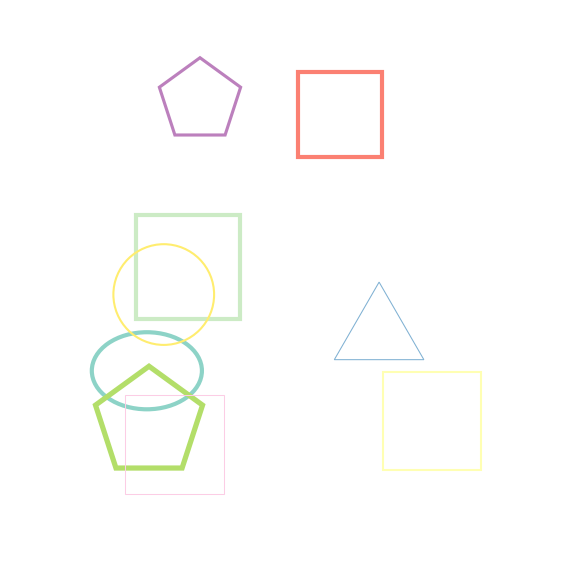[{"shape": "oval", "thickness": 2, "radius": 0.48, "center": [0.254, 0.357]}, {"shape": "square", "thickness": 1, "radius": 0.43, "center": [0.748, 0.27]}, {"shape": "square", "thickness": 2, "radius": 0.37, "center": [0.589, 0.801]}, {"shape": "triangle", "thickness": 0.5, "radius": 0.45, "center": [0.656, 0.421]}, {"shape": "pentagon", "thickness": 2.5, "radius": 0.49, "center": [0.258, 0.268]}, {"shape": "square", "thickness": 0.5, "radius": 0.43, "center": [0.302, 0.23]}, {"shape": "pentagon", "thickness": 1.5, "radius": 0.37, "center": [0.346, 0.825]}, {"shape": "square", "thickness": 2, "radius": 0.45, "center": [0.325, 0.536]}, {"shape": "circle", "thickness": 1, "radius": 0.44, "center": [0.284, 0.489]}]